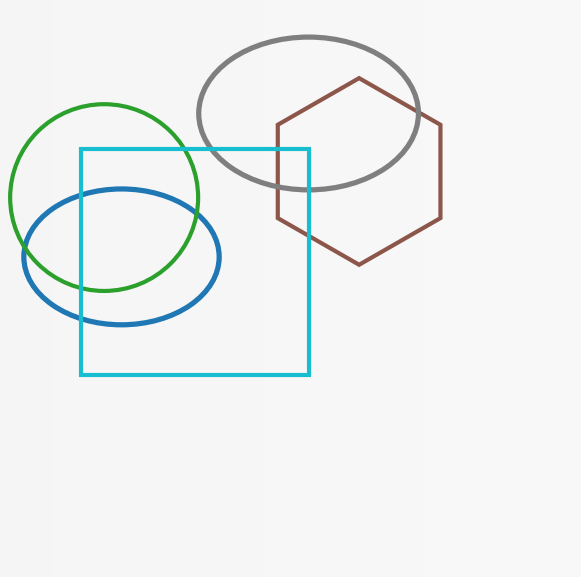[{"shape": "oval", "thickness": 2.5, "radius": 0.84, "center": [0.209, 0.554]}, {"shape": "circle", "thickness": 2, "radius": 0.81, "center": [0.179, 0.657]}, {"shape": "hexagon", "thickness": 2, "radius": 0.81, "center": [0.618, 0.702]}, {"shape": "oval", "thickness": 2.5, "radius": 0.94, "center": [0.531, 0.803]}, {"shape": "square", "thickness": 2, "radius": 0.98, "center": [0.336, 0.545]}]